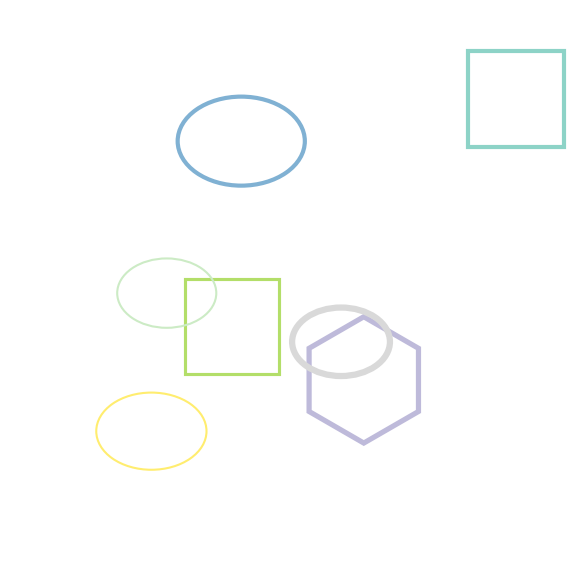[{"shape": "square", "thickness": 2, "radius": 0.42, "center": [0.893, 0.828]}, {"shape": "hexagon", "thickness": 2.5, "radius": 0.55, "center": [0.63, 0.341]}, {"shape": "oval", "thickness": 2, "radius": 0.55, "center": [0.418, 0.755]}, {"shape": "square", "thickness": 1.5, "radius": 0.41, "center": [0.401, 0.434]}, {"shape": "oval", "thickness": 3, "radius": 0.42, "center": [0.591, 0.407]}, {"shape": "oval", "thickness": 1, "radius": 0.43, "center": [0.289, 0.492]}, {"shape": "oval", "thickness": 1, "radius": 0.48, "center": [0.262, 0.253]}]